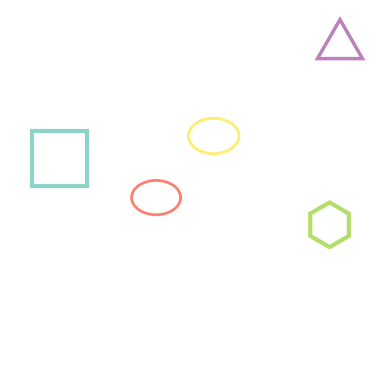[{"shape": "square", "thickness": 3, "radius": 0.36, "center": [0.155, 0.588]}, {"shape": "oval", "thickness": 2, "radius": 0.32, "center": [0.405, 0.487]}, {"shape": "hexagon", "thickness": 3, "radius": 0.29, "center": [0.856, 0.416]}, {"shape": "triangle", "thickness": 2.5, "radius": 0.34, "center": [0.883, 0.882]}, {"shape": "oval", "thickness": 2, "radius": 0.33, "center": [0.555, 0.647]}]